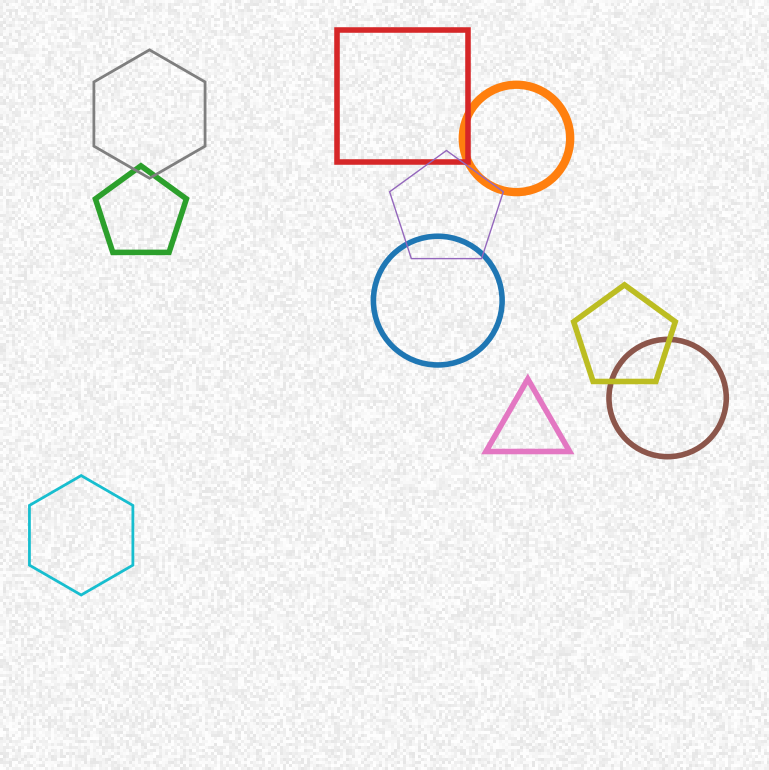[{"shape": "circle", "thickness": 2, "radius": 0.42, "center": [0.569, 0.61]}, {"shape": "circle", "thickness": 3, "radius": 0.35, "center": [0.671, 0.82]}, {"shape": "pentagon", "thickness": 2, "radius": 0.31, "center": [0.183, 0.722]}, {"shape": "square", "thickness": 2, "radius": 0.43, "center": [0.523, 0.875]}, {"shape": "pentagon", "thickness": 0.5, "radius": 0.39, "center": [0.58, 0.727]}, {"shape": "circle", "thickness": 2, "radius": 0.38, "center": [0.867, 0.483]}, {"shape": "triangle", "thickness": 2, "radius": 0.31, "center": [0.685, 0.445]}, {"shape": "hexagon", "thickness": 1, "radius": 0.42, "center": [0.194, 0.852]}, {"shape": "pentagon", "thickness": 2, "radius": 0.35, "center": [0.811, 0.561]}, {"shape": "hexagon", "thickness": 1, "radius": 0.39, "center": [0.105, 0.305]}]